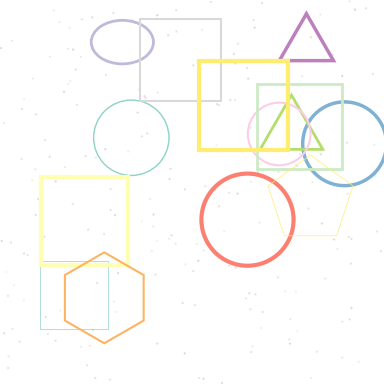[{"shape": "circle", "thickness": 1, "radius": 0.49, "center": [0.341, 0.642]}, {"shape": "square", "thickness": 0.5, "radius": 0.44, "center": [0.193, 0.234]}, {"shape": "square", "thickness": 3, "radius": 0.57, "center": [0.219, 0.426]}, {"shape": "oval", "thickness": 2, "radius": 0.4, "center": [0.318, 0.891]}, {"shape": "circle", "thickness": 3, "radius": 0.6, "center": [0.643, 0.429]}, {"shape": "circle", "thickness": 2.5, "radius": 0.54, "center": [0.895, 0.627]}, {"shape": "hexagon", "thickness": 1.5, "radius": 0.59, "center": [0.271, 0.226]}, {"shape": "triangle", "thickness": 2, "radius": 0.47, "center": [0.757, 0.659]}, {"shape": "circle", "thickness": 1.5, "radius": 0.41, "center": [0.725, 0.652]}, {"shape": "square", "thickness": 1.5, "radius": 0.53, "center": [0.469, 0.844]}, {"shape": "triangle", "thickness": 2.5, "radius": 0.41, "center": [0.796, 0.883]}, {"shape": "square", "thickness": 2, "radius": 0.55, "center": [0.777, 0.671]}, {"shape": "square", "thickness": 3, "radius": 0.58, "center": [0.633, 0.727]}, {"shape": "pentagon", "thickness": 0.5, "radius": 0.58, "center": [0.806, 0.481]}]